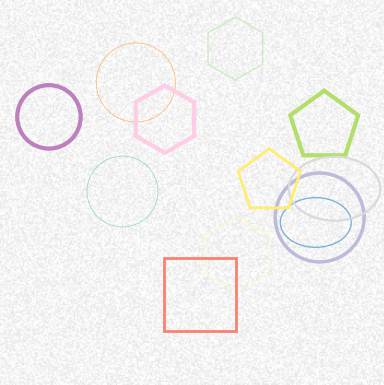[{"shape": "circle", "thickness": 0.5, "radius": 0.46, "center": [0.318, 0.503]}, {"shape": "hexagon", "thickness": 0.5, "radius": 0.49, "center": [0.615, 0.339]}, {"shape": "circle", "thickness": 2.5, "radius": 0.58, "center": [0.83, 0.435]}, {"shape": "square", "thickness": 2, "radius": 0.47, "center": [0.52, 0.235]}, {"shape": "oval", "thickness": 1, "radius": 0.46, "center": [0.82, 0.422]}, {"shape": "circle", "thickness": 0.5, "radius": 0.51, "center": [0.353, 0.786]}, {"shape": "pentagon", "thickness": 3, "radius": 0.46, "center": [0.842, 0.672]}, {"shape": "hexagon", "thickness": 3, "radius": 0.44, "center": [0.428, 0.69]}, {"shape": "oval", "thickness": 1.5, "radius": 0.59, "center": [0.869, 0.51]}, {"shape": "circle", "thickness": 3, "radius": 0.41, "center": [0.127, 0.696]}, {"shape": "hexagon", "thickness": 1, "radius": 0.41, "center": [0.611, 0.874]}, {"shape": "pentagon", "thickness": 2, "radius": 0.43, "center": [0.7, 0.529]}]